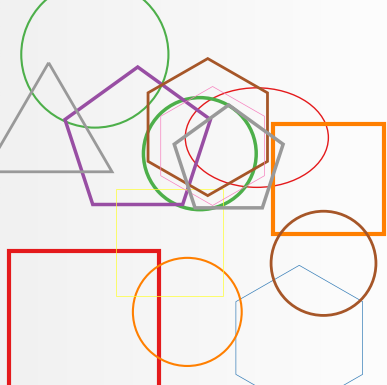[{"shape": "square", "thickness": 3, "radius": 0.97, "center": [0.217, 0.154]}, {"shape": "oval", "thickness": 1, "radius": 0.92, "center": [0.663, 0.643]}, {"shape": "hexagon", "thickness": 0.5, "radius": 0.94, "center": [0.772, 0.122]}, {"shape": "circle", "thickness": 2.5, "radius": 0.73, "center": [0.516, 0.601]}, {"shape": "circle", "thickness": 1.5, "radius": 0.95, "center": [0.245, 0.858]}, {"shape": "pentagon", "thickness": 2.5, "radius": 0.99, "center": [0.355, 0.629]}, {"shape": "square", "thickness": 3, "radius": 0.72, "center": [0.849, 0.535]}, {"shape": "circle", "thickness": 1.5, "radius": 0.7, "center": [0.483, 0.19]}, {"shape": "square", "thickness": 0.5, "radius": 0.69, "center": [0.438, 0.37]}, {"shape": "hexagon", "thickness": 2, "radius": 0.89, "center": [0.536, 0.67]}, {"shape": "circle", "thickness": 2, "radius": 0.68, "center": [0.835, 0.316]}, {"shape": "hexagon", "thickness": 0.5, "radius": 0.77, "center": [0.549, 0.621]}, {"shape": "triangle", "thickness": 2, "radius": 0.94, "center": [0.126, 0.648]}, {"shape": "pentagon", "thickness": 2.5, "radius": 0.74, "center": [0.59, 0.58]}]